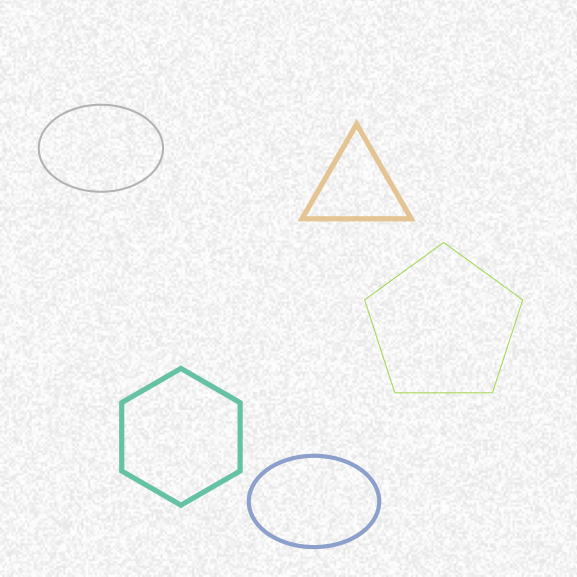[{"shape": "hexagon", "thickness": 2.5, "radius": 0.59, "center": [0.313, 0.243]}, {"shape": "oval", "thickness": 2, "radius": 0.56, "center": [0.544, 0.131]}, {"shape": "pentagon", "thickness": 0.5, "radius": 0.72, "center": [0.768, 0.435]}, {"shape": "triangle", "thickness": 2.5, "radius": 0.55, "center": [0.618, 0.675]}, {"shape": "oval", "thickness": 1, "radius": 0.54, "center": [0.175, 0.742]}]